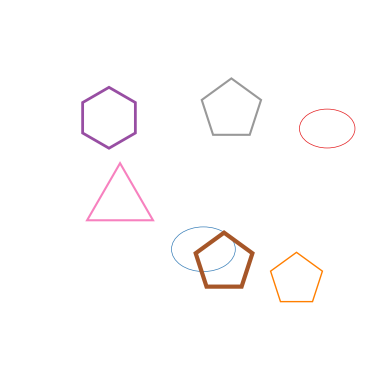[{"shape": "oval", "thickness": 0.5, "radius": 0.36, "center": [0.85, 0.666]}, {"shape": "oval", "thickness": 0.5, "radius": 0.41, "center": [0.528, 0.353]}, {"shape": "hexagon", "thickness": 2, "radius": 0.4, "center": [0.283, 0.694]}, {"shape": "pentagon", "thickness": 1, "radius": 0.35, "center": [0.77, 0.274]}, {"shape": "pentagon", "thickness": 3, "radius": 0.39, "center": [0.582, 0.318]}, {"shape": "triangle", "thickness": 1.5, "radius": 0.49, "center": [0.312, 0.477]}, {"shape": "pentagon", "thickness": 1.5, "radius": 0.4, "center": [0.601, 0.715]}]